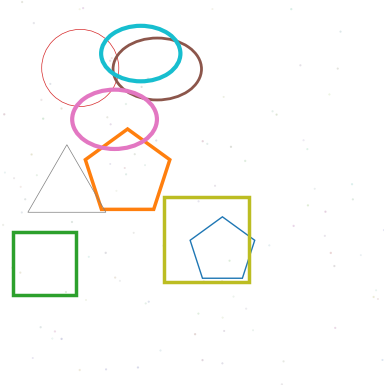[{"shape": "pentagon", "thickness": 1, "radius": 0.44, "center": [0.578, 0.349]}, {"shape": "pentagon", "thickness": 2.5, "radius": 0.58, "center": [0.331, 0.55]}, {"shape": "square", "thickness": 2.5, "radius": 0.41, "center": [0.115, 0.316]}, {"shape": "circle", "thickness": 0.5, "radius": 0.5, "center": [0.208, 0.824]}, {"shape": "oval", "thickness": 2, "radius": 0.57, "center": [0.408, 0.821]}, {"shape": "oval", "thickness": 3, "radius": 0.55, "center": [0.298, 0.69]}, {"shape": "triangle", "thickness": 0.5, "radius": 0.58, "center": [0.174, 0.507]}, {"shape": "square", "thickness": 2.5, "radius": 0.55, "center": [0.535, 0.378]}, {"shape": "oval", "thickness": 3, "radius": 0.51, "center": [0.366, 0.861]}]